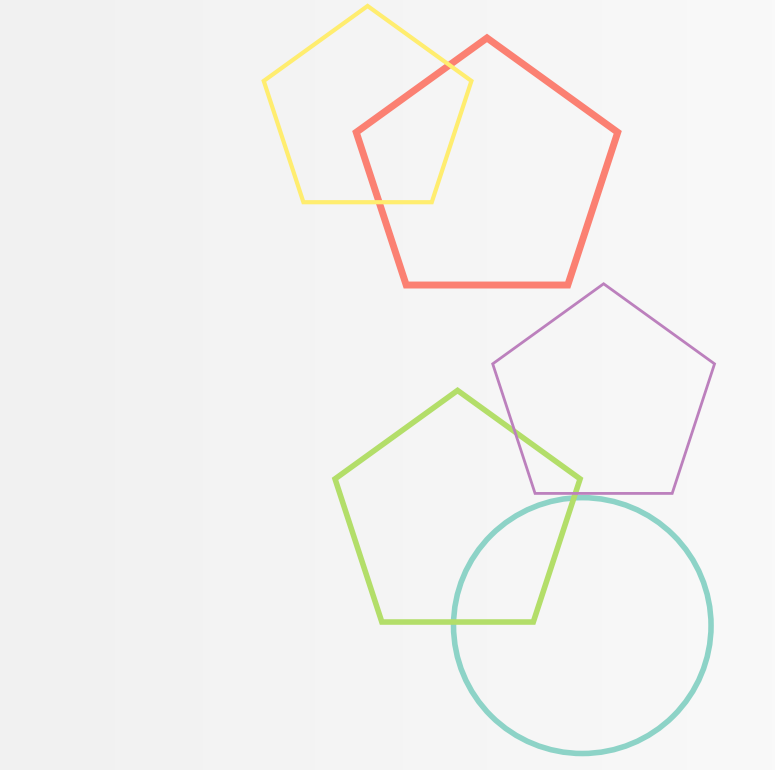[{"shape": "circle", "thickness": 2, "radius": 0.83, "center": [0.751, 0.188]}, {"shape": "pentagon", "thickness": 2.5, "radius": 0.89, "center": [0.628, 0.773]}, {"shape": "pentagon", "thickness": 2, "radius": 0.83, "center": [0.59, 0.327]}, {"shape": "pentagon", "thickness": 1, "radius": 0.75, "center": [0.779, 0.481]}, {"shape": "pentagon", "thickness": 1.5, "radius": 0.7, "center": [0.474, 0.851]}]